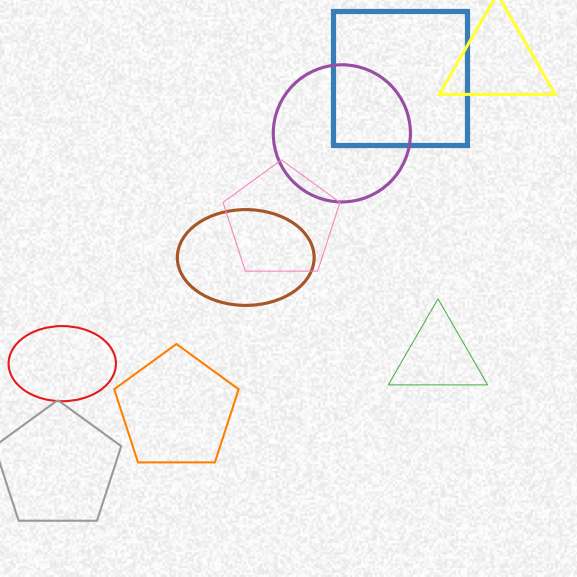[{"shape": "oval", "thickness": 1, "radius": 0.46, "center": [0.108, 0.369]}, {"shape": "square", "thickness": 2.5, "radius": 0.58, "center": [0.692, 0.864]}, {"shape": "triangle", "thickness": 0.5, "radius": 0.5, "center": [0.758, 0.382]}, {"shape": "circle", "thickness": 1.5, "radius": 0.59, "center": [0.592, 0.768]}, {"shape": "pentagon", "thickness": 1, "radius": 0.57, "center": [0.306, 0.29]}, {"shape": "triangle", "thickness": 1.5, "radius": 0.58, "center": [0.861, 0.894]}, {"shape": "oval", "thickness": 1.5, "radius": 0.59, "center": [0.426, 0.553]}, {"shape": "pentagon", "thickness": 0.5, "radius": 0.53, "center": [0.487, 0.616]}, {"shape": "pentagon", "thickness": 1, "radius": 0.58, "center": [0.1, 0.191]}]